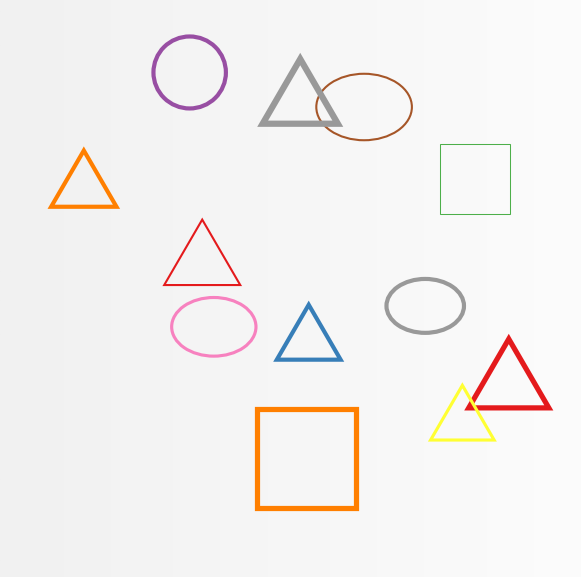[{"shape": "triangle", "thickness": 2.5, "radius": 0.4, "center": [0.875, 0.333]}, {"shape": "triangle", "thickness": 1, "radius": 0.38, "center": [0.348, 0.543]}, {"shape": "triangle", "thickness": 2, "radius": 0.32, "center": [0.531, 0.408]}, {"shape": "square", "thickness": 0.5, "radius": 0.3, "center": [0.817, 0.689]}, {"shape": "circle", "thickness": 2, "radius": 0.31, "center": [0.326, 0.874]}, {"shape": "triangle", "thickness": 2, "radius": 0.32, "center": [0.144, 0.674]}, {"shape": "square", "thickness": 2.5, "radius": 0.43, "center": [0.528, 0.205]}, {"shape": "triangle", "thickness": 1.5, "radius": 0.32, "center": [0.795, 0.269]}, {"shape": "oval", "thickness": 1, "radius": 0.41, "center": [0.626, 0.814]}, {"shape": "oval", "thickness": 1.5, "radius": 0.36, "center": [0.368, 0.433]}, {"shape": "triangle", "thickness": 3, "radius": 0.37, "center": [0.517, 0.822]}, {"shape": "oval", "thickness": 2, "radius": 0.33, "center": [0.732, 0.469]}]